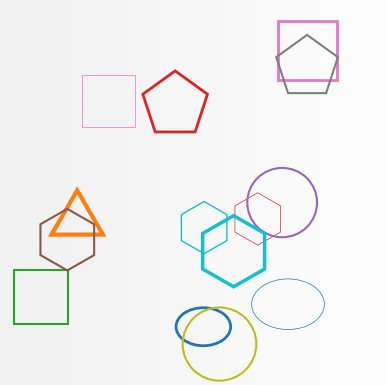[{"shape": "oval", "thickness": 0.5, "radius": 0.47, "center": [0.743, 0.21]}, {"shape": "oval", "thickness": 2, "radius": 0.35, "center": [0.525, 0.151]}, {"shape": "triangle", "thickness": 3, "radius": 0.38, "center": [0.199, 0.429]}, {"shape": "square", "thickness": 1.5, "radius": 0.35, "center": [0.105, 0.229]}, {"shape": "pentagon", "thickness": 2, "radius": 0.44, "center": [0.452, 0.728]}, {"shape": "hexagon", "thickness": 0.5, "radius": 0.34, "center": [0.665, 0.431]}, {"shape": "circle", "thickness": 1.5, "radius": 0.45, "center": [0.728, 0.474]}, {"shape": "hexagon", "thickness": 1.5, "radius": 0.4, "center": [0.174, 0.378]}, {"shape": "square", "thickness": 0.5, "radius": 0.34, "center": [0.28, 0.737]}, {"shape": "square", "thickness": 2, "radius": 0.38, "center": [0.794, 0.869]}, {"shape": "pentagon", "thickness": 1.5, "radius": 0.42, "center": [0.792, 0.826]}, {"shape": "circle", "thickness": 1.5, "radius": 0.48, "center": [0.566, 0.106]}, {"shape": "hexagon", "thickness": 2.5, "radius": 0.46, "center": [0.603, 0.348]}, {"shape": "hexagon", "thickness": 1, "radius": 0.34, "center": [0.527, 0.409]}]